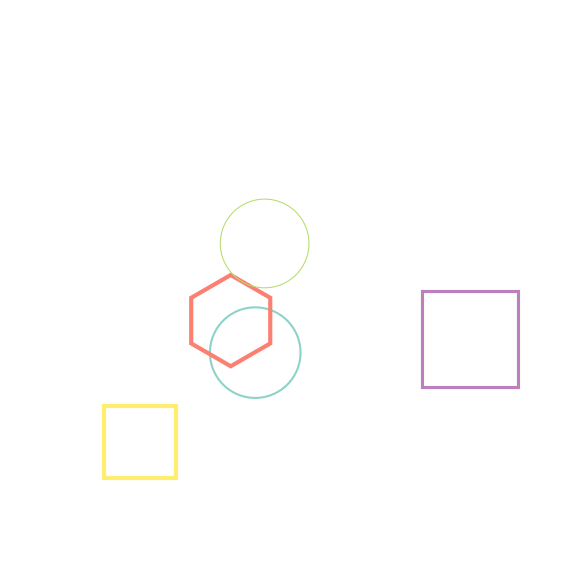[{"shape": "circle", "thickness": 1, "radius": 0.39, "center": [0.442, 0.389]}, {"shape": "hexagon", "thickness": 2, "radius": 0.4, "center": [0.4, 0.444]}, {"shape": "circle", "thickness": 0.5, "radius": 0.38, "center": [0.458, 0.578]}, {"shape": "square", "thickness": 1.5, "radius": 0.41, "center": [0.813, 0.413]}, {"shape": "square", "thickness": 2, "radius": 0.31, "center": [0.242, 0.234]}]